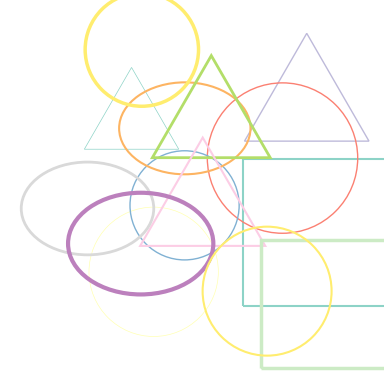[{"shape": "triangle", "thickness": 0.5, "radius": 0.71, "center": [0.342, 0.683]}, {"shape": "square", "thickness": 1.5, "radius": 0.96, "center": [0.822, 0.396]}, {"shape": "circle", "thickness": 0.5, "radius": 0.84, "center": [0.399, 0.294]}, {"shape": "triangle", "thickness": 1, "radius": 0.93, "center": [0.797, 0.727]}, {"shape": "circle", "thickness": 1, "radius": 0.98, "center": [0.734, 0.589]}, {"shape": "circle", "thickness": 1, "radius": 0.71, "center": [0.479, 0.467]}, {"shape": "oval", "thickness": 1.5, "radius": 0.85, "center": [0.48, 0.667]}, {"shape": "triangle", "thickness": 2, "radius": 0.88, "center": [0.549, 0.679]}, {"shape": "triangle", "thickness": 1.5, "radius": 0.94, "center": [0.527, 0.455]}, {"shape": "oval", "thickness": 2, "radius": 0.86, "center": [0.227, 0.459]}, {"shape": "oval", "thickness": 3, "radius": 0.94, "center": [0.365, 0.367]}, {"shape": "square", "thickness": 2.5, "radius": 0.84, "center": [0.846, 0.21]}, {"shape": "circle", "thickness": 2.5, "radius": 0.74, "center": [0.368, 0.871]}, {"shape": "circle", "thickness": 1.5, "radius": 0.84, "center": [0.694, 0.244]}]